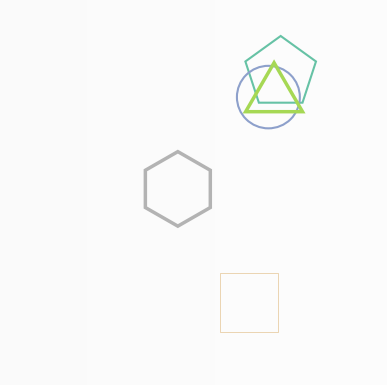[{"shape": "pentagon", "thickness": 1.5, "radius": 0.48, "center": [0.724, 0.811]}, {"shape": "circle", "thickness": 1.5, "radius": 0.41, "center": [0.693, 0.748]}, {"shape": "triangle", "thickness": 2.5, "radius": 0.42, "center": [0.707, 0.752]}, {"shape": "square", "thickness": 0.5, "radius": 0.38, "center": [0.642, 0.214]}, {"shape": "hexagon", "thickness": 2.5, "radius": 0.48, "center": [0.459, 0.509]}]